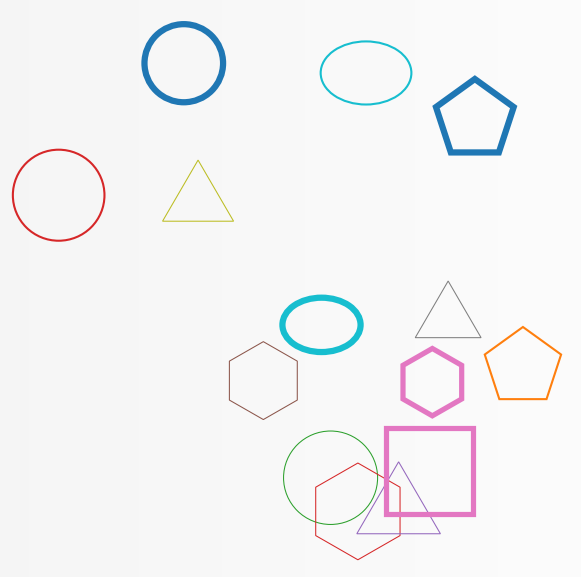[{"shape": "pentagon", "thickness": 3, "radius": 0.35, "center": [0.817, 0.792]}, {"shape": "circle", "thickness": 3, "radius": 0.34, "center": [0.316, 0.89]}, {"shape": "pentagon", "thickness": 1, "radius": 0.35, "center": [0.9, 0.364]}, {"shape": "circle", "thickness": 0.5, "radius": 0.4, "center": [0.569, 0.172]}, {"shape": "circle", "thickness": 1, "radius": 0.39, "center": [0.101, 0.661]}, {"shape": "hexagon", "thickness": 0.5, "radius": 0.42, "center": [0.616, 0.114]}, {"shape": "triangle", "thickness": 0.5, "radius": 0.42, "center": [0.686, 0.116]}, {"shape": "hexagon", "thickness": 0.5, "radius": 0.34, "center": [0.453, 0.34]}, {"shape": "square", "thickness": 2.5, "radius": 0.37, "center": [0.739, 0.183]}, {"shape": "hexagon", "thickness": 2.5, "radius": 0.29, "center": [0.744, 0.337]}, {"shape": "triangle", "thickness": 0.5, "radius": 0.33, "center": [0.771, 0.447]}, {"shape": "triangle", "thickness": 0.5, "radius": 0.35, "center": [0.341, 0.651]}, {"shape": "oval", "thickness": 3, "radius": 0.34, "center": [0.553, 0.437]}, {"shape": "oval", "thickness": 1, "radius": 0.39, "center": [0.63, 0.873]}]